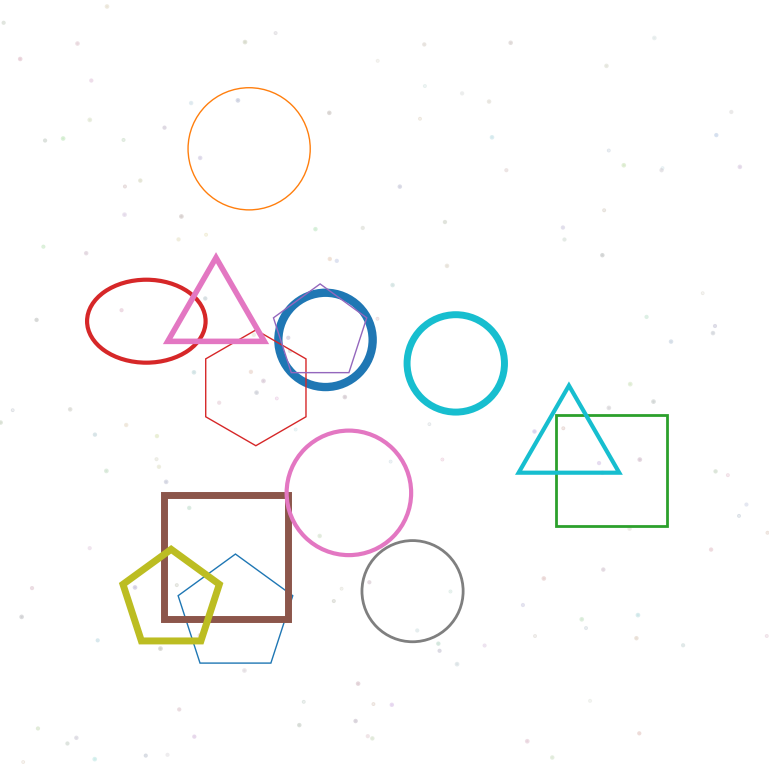[{"shape": "circle", "thickness": 3, "radius": 0.31, "center": [0.423, 0.559]}, {"shape": "pentagon", "thickness": 0.5, "radius": 0.39, "center": [0.306, 0.202]}, {"shape": "circle", "thickness": 0.5, "radius": 0.4, "center": [0.324, 0.807]}, {"shape": "square", "thickness": 1, "radius": 0.36, "center": [0.794, 0.389]}, {"shape": "hexagon", "thickness": 0.5, "radius": 0.38, "center": [0.332, 0.496]}, {"shape": "oval", "thickness": 1.5, "radius": 0.38, "center": [0.19, 0.583]}, {"shape": "pentagon", "thickness": 0.5, "radius": 0.32, "center": [0.416, 0.568]}, {"shape": "square", "thickness": 2.5, "radius": 0.4, "center": [0.293, 0.277]}, {"shape": "circle", "thickness": 1.5, "radius": 0.4, "center": [0.453, 0.36]}, {"shape": "triangle", "thickness": 2, "radius": 0.36, "center": [0.281, 0.593]}, {"shape": "circle", "thickness": 1, "radius": 0.33, "center": [0.536, 0.232]}, {"shape": "pentagon", "thickness": 2.5, "radius": 0.33, "center": [0.222, 0.221]}, {"shape": "circle", "thickness": 2.5, "radius": 0.32, "center": [0.592, 0.528]}, {"shape": "triangle", "thickness": 1.5, "radius": 0.38, "center": [0.739, 0.424]}]